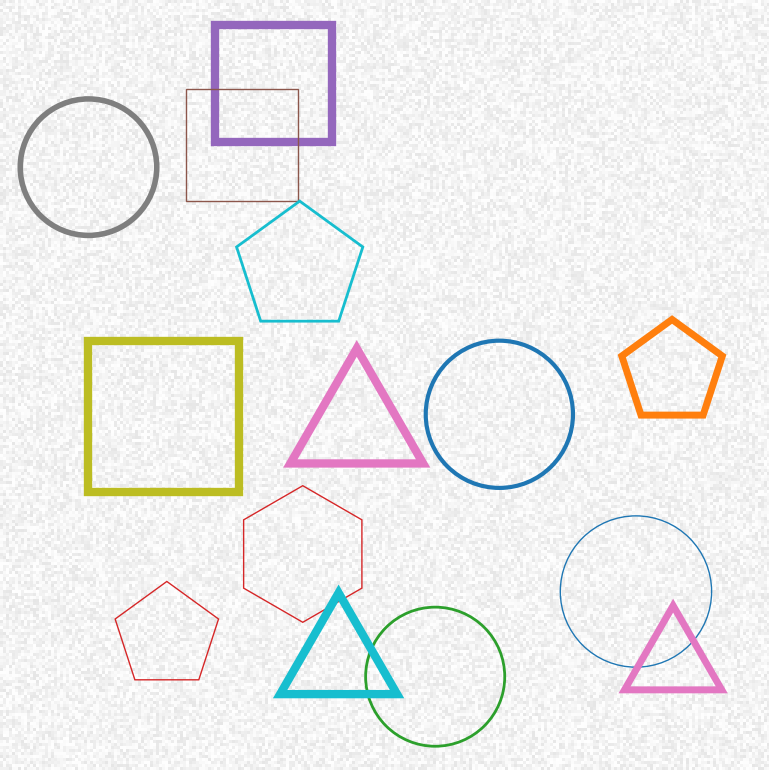[{"shape": "circle", "thickness": 0.5, "radius": 0.49, "center": [0.826, 0.232]}, {"shape": "circle", "thickness": 1.5, "radius": 0.48, "center": [0.649, 0.462]}, {"shape": "pentagon", "thickness": 2.5, "radius": 0.34, "center": [0.873, 0.516]}, {"shape": "circle", "thickness": 1, "radius": 0.45, "center": [0.565, 0.121]}, {"shape": "pentagon", "thickness": 0.5, "radius": 0.35, "center": [0.217, 0.174]}, {"shape": "hexagon", "thickness": 0.5, "radius": 0.44, "center": [0.393, 0.281]}, {"shape": "square", "thickness": 3, "radius": 0.38, "center": [0.355, 0.891]}, {"shape": "square", "thickness": 0.5, "radius": 0.36, "center": [0.314, 0.811]}, {"shape": "triangle", "thickness": 2.5, "radius": 0.36, "center": [0.874, 0.141]}, {"shape": "triangle", "thickness": 3, "radius": 0.5, "center": [0.463, 0.448]}, {"shape": "circle", "thickness": 2, "radius": 0.44, "center": [0.115, 0.783]}, {"shape": "square", "thickness": 3, "radius": 0.49, "center": [0.212, 0.459]}, {"shape": "triangle", "thickness": 3, "radius": 0.44, "center": [0.44, 0.142]}, {"shape": "pentagon", "thickness": 1, "radius": 0.43, "center": [0.389, 0.653]}]